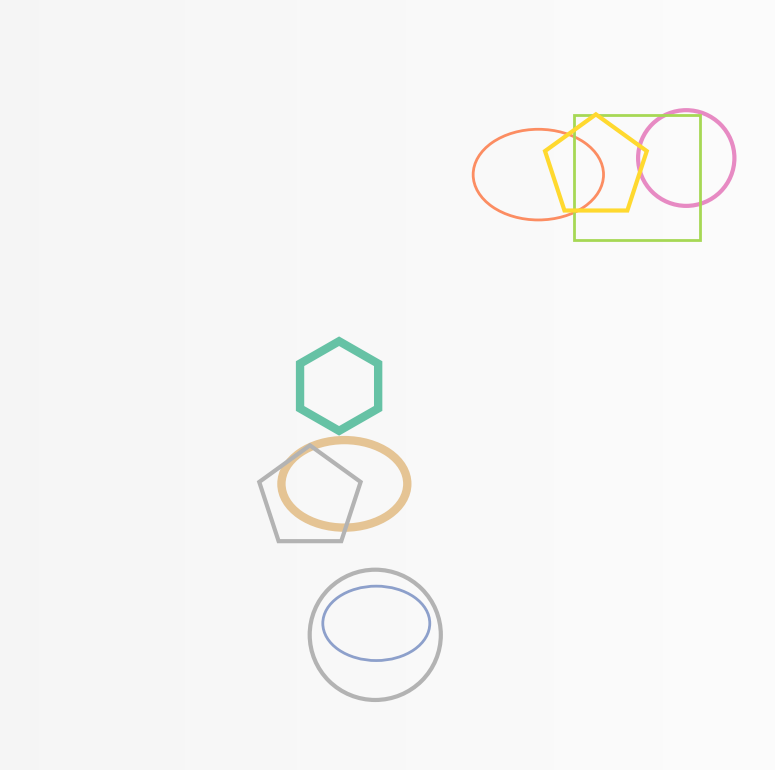[{"shape": "hexagon", "thickness": 3, "radius": 0.29, "center": [0.438, 0.499]}, {"shape": "oval", "thickness": 1, "radius": 0.42, "center": [0.695, 0.773]}, {"shape": "oval", "thickness": 1, "radius": 0.35, "center": [0.486, 0.19]}, {"shape": "circle", "thickness": 1.5, "radius": 0.31, "center": [0.885, 0.795]}, {"shape": "square", "thickness": 1, "radius": 0.41, "center": [0.822, 0.769]}, {"shape": "pentagon", "thickness": 1.5, "radius": 0.35, "center": [0.769, 0.782]}, {"shape": "oval", "thickness": 3, "radius": 0.41, "center": [0.444, 0.372]}, {"shape": "pentagon", "thickness": 1.5, "radius": 0.34, "center": [0.4, 0.353]}, {"shape": "circle", "thickness": 1.5, "radius": 0.42, "center": [0.484, 0.176]}]